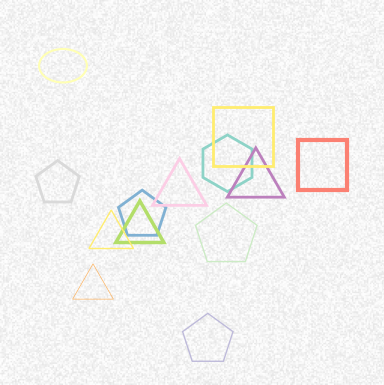[{"shape": "hexagon", "thickness": 2, "radius": 0.37, "center": [0.591, 0.576]}, {"shape": "oval", "thickness": 1.5, "radius": 0.31, "center": [0.164, 0.829]}, {"shape": "pentagon", "thickness": 1, "radius": 0.34, "center": [0.54, 0.117]}, {"shape": "square", "thickness": 3, "radius": 0.32, "center": [0.837, 0.572]}, {"shape": "pentagon", "thickness": 2, "radius": 0.32, "center": [0.369, 0.441]}, {"shape": "triangle", "thickness": 0.5, "radius": 0.31, "center": [0.242, 0.254]}, {"shape": "triangle", "thickness": 2.5, "radius": 0.36, "center": [0.363, 0.406]}, {"shape": "triangle", "thickness": 2, "radius": 0.41, "center": [0.466, 0.507]}, {"shape": "pentagon", "thickness": 2, "radius": 0.3, "center": [0.15, 0.524]}, {"shape": "triangle", "thickness": 2, "radius": 0.43, "center": [0.664, 0.531]}, {"shape": "pentagon", "thickness": 1, "radius": 0.42, "center": [0.588, 0.389]}, {"shape": "triangle", "thickness": 1, "radius": 0.33, "center": [0.289, 0.388]}, {"shape": "square", "thickness": 2, "radius": 0.39, "center": [0.63, 0.645]}]